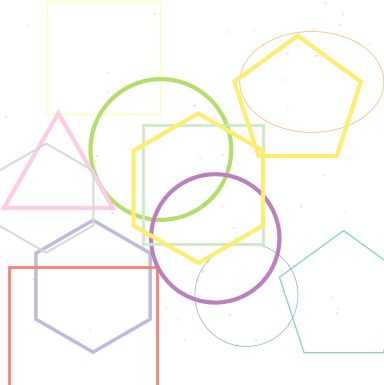[{"shape": "pentagon", "thickness": 1, "radius": 0.88, "center": [0.893, 0.226]}, {"shape": "square", "thickness": 1, "radius": 0.73, "center": [0.269, 0.851]}, {"shape": "hexagon", "thickness": 2.5, "radius": 0.86, "center": [0.242, 0.257]}, {"shape": "square", "thickness": 2, "radius": 0.96, "center": [0.215, 0.113]}, {"shape": "circle", "thickness": 0.5, "radius": 0.67, "center": [0.64, 0.234]}, {"shape": "oval", "thickness": 0.5, "radius": 0.94, "center": [0.81, 0.787]}, {"shape": "circle", "thickness": 3, "radius": 0.91, "center": [0.418, 0.612]}, {"shape": "triangle", "thickness": 3, "radius": 0.82, "center": [0.152, 0.542]}, {"shape": "hexagon", "thickness": 1.5, "radius": 0.71, "center": [0.12, 0.485]}, {"shape": "circle", "thickness": 3, "radius": 0.83, "center": [0.559, 0.381]}, {"shape": "square", "thickness": 2, "radius": 0.77, "center": [0.527, 0.52]}, {"shape": "hexagon", "thickness": 3, "radius": 0.97, "center": [0.515, 0.511]}, {"shape": "pentagon", "thickness": 3, "radius": 0.86, "center": [0.773, 0.734]}]